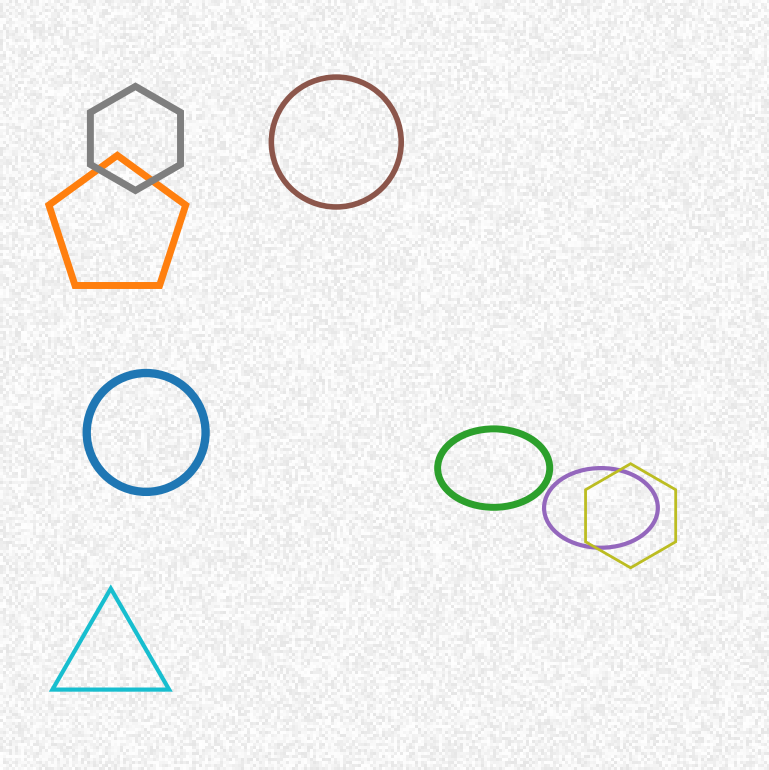[{"shape": "circle", "thickness": 3, "radius": 0.39, "center": [0.19, 0.438]}, {"shape": "pentagon", "thickness": 2.5, "radius": 0.47, "center": [0.152, 0.705]}, {"shape": "oval", "thickness": 2.5, "radius": 0.36, "center": [0.641, 0.392]}, {"shape": "oval", "thickness": 1.5, "radius": 0.37, "center": [0.78, 0.34]}, {"shape": "circle", "thickness": 2, "radius": 0.42, "center": [0.437, 0.816]}, {"shape": "hexagon", "thickness": 2.5, "radius": 0.34, "center": [0.176, 0.82]}, {"shape": "hexagon", "thickness": 1, "radius": 0.34, "center": [0.819, 0.33]}, {"shape": "triangle", "thickness": 1.5, "radius": 0.44, "center": [0.144, 0.148]}]